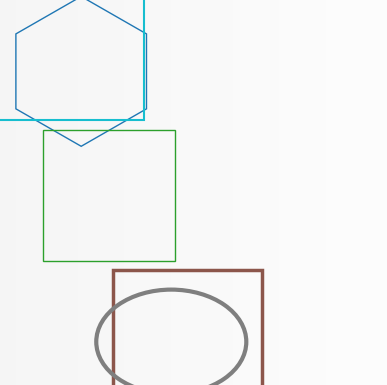[{"shape": "hexagon", "thickness": 1, "radius": 0.97, "center": [0.21, 0.815]}, {"shape": "square", "thickness": 1, "radius": 0.85, "center": [0.282, 0.492]}, {"shape": "square", "thickness": 2.5, "radius": 0.96, "center": [0.484, 0.107]}, {"shape": "oval", "thickness": 3, "radius": 0.97, "center": [0.442, 0.112]}, {"shape": "square", "thickness": 1.5, "radius": 0.94, "center": [0.182, 0.878]}]